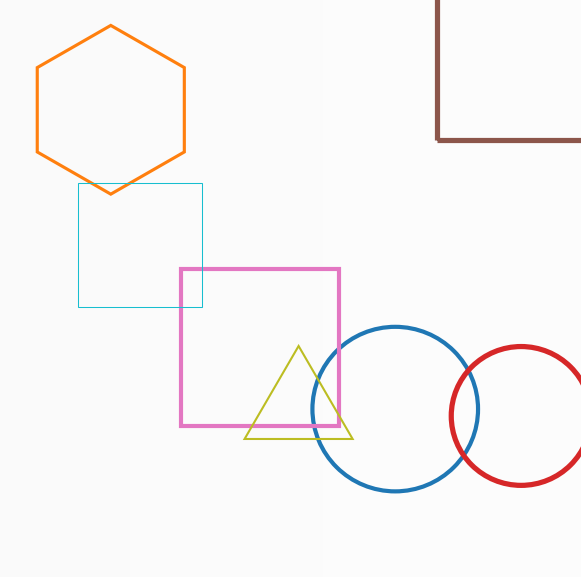[{"shape": "circle", "thickness": 2, "radius": 0.71, "center": [0.68, 0.291]}, {"shape": "hexagon", "thickness": 1.5, "radius": 0.73, "center": [0.191, 0.809]}, {"shape": "circle", "thickness": 2.5, "radius": 0.6, "center": [0.897, 0.279]}, {"shape": "square", "thickness": 2.5, "radius": 0.64, "center": [0.881, 0.885]}, {"shape": "square", "thickness": 2, "radius": 0.68, "center": [0.447, 0.397]}, {"shape": "triangle", "thickness": 1, "radius": 0.54, "center": [0.514, 0.293]}, {"shape": "square", "thickness": 0.5, "radius": 0.54, "center": [0.241, 0.574]}]